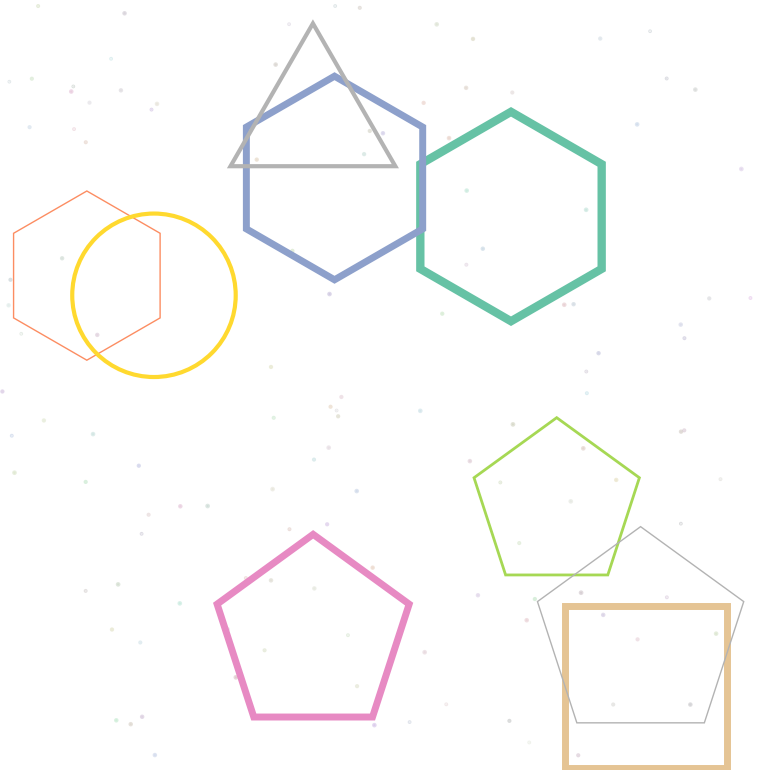[{"shape": "hexagon", "thickness": 3, "radius": 0.68, "center": [0.664, 0.719]}, {"shape": "hexagon", "thickness": 0.5, "radius": 0.55, "center": [0.113, 0.642]}, {"shape": "hexagon", "thickness": 2.5, "radius": 0.66, "center": [0.434, 0.769]}, {"shape": "pentagon", "thickness": 2.5, "radius": 0.66, "center": [0.407, 0.175]}, {"shape": "pentagon", "thickness": 1, "radius": 0.56, "center": [0.723, 0.345]}, {"shape": "circle", "thickness": 1.5, "radius": 0.53, "center": [0.2, 0.617]}, {"shape": "square", "thickness": 2.5, "radius": 0.53, "center": [0.839, 0.107]}, {"shape": "triangle", "thickness": 1.5, "radius": 0.62, "center": [0.406, 0.846]}, {"shape": "pentagon", "thickness": 0.5, "radius": 0.7, "center": [0.832, 0.175]}]